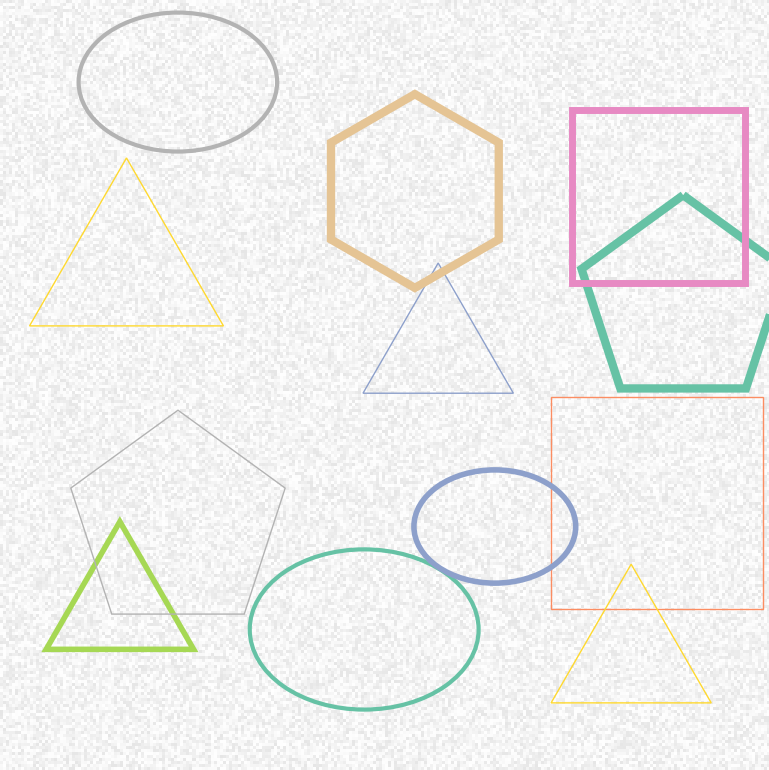[{"shape": "pentagon", "thickness": 3, "radius": 0.69, "center": [0.887, 0.608]}, {"shape": "oval", "thickness": 1.5, "radius": 0.74, "center": [0.473, 0.182]}, {"shape": "square", "thickness": 0.5, "radius": 0.69, "center": [0.853, 0.347]}, {"shape": "triangle", "thickness": 0.5, "radius": 0.56, "center": [0.569, 0.546]}, {"shape": "oval", "thickness": 2, "radius": 0.53, "center": [0.643, 0.316]}, {"shape": "square", "thickness": 2.5, "radius": 0.56, "center": [0.855, 0.745]}, {"shape": "triangle", "thickness": 2, "radius": 0.55, "center": [0.156, 0.212]}, {"shape": "triangle", "thickness": 0.5, "radius": 0.6, "center": [0.82, 0.147]}, {"shape": "triangle", "thickness": 0.5, "radius": 0.73, "center": [0.164, 0.649]}, {"shape": "hexagon", "thickness": 3, "radius": 0.63, "center": [0.539, 0.752]}, {"shape": "oval", "thickness": 1.5, "radius": 0.64, "center": [0.231, 0.893]}, {"shape": "pentagon", "thickness": 0.5, "radius": 0.73, "center": [0.231, 0.321]}]